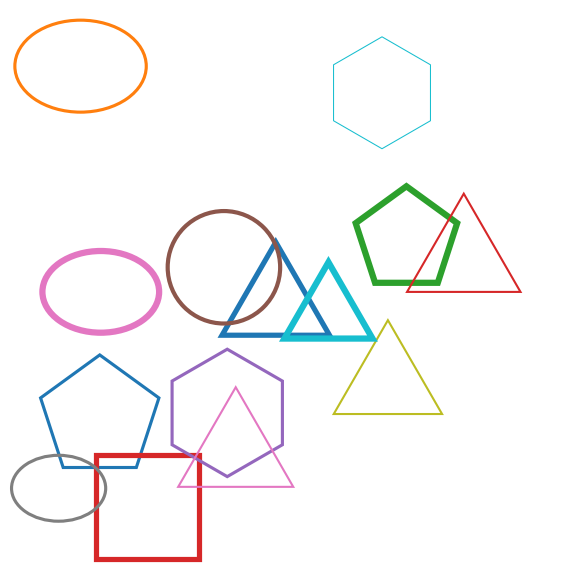[{"shape": "pentagon", "thickness": 1.5, "radius": 0.54, "center": [0.173, 0.277]}, {"shape": "triangle", "thickness": 2.5, "radius": 0.54, "center": [0.478, 0.472]}, {"shape": "oval", "thickness": 1.5, "radius": 0.57, "center": [0.139, 0.885]}, {"shape": "pentagon", "thickness": 3, "radius": 0.46, "center": [0.704, 0.584]}, {"shape": "square", "thickness": 2.5, "radius": 0.45, "center": [0.256, 0.121]}, {"shape": "triangle", "thickness": 1, "radius": 0.57, "center": [0.803, 0.55]}, {"shape": "hexagon", "thickness": 1.5, "radius": 0.55, "center": [0.393, 0.284]}, {"shape": "circle", "thickness": 2, "radius": 0.49, "center": [0.388, 0.536]}, {"shape": "triangle", "thickness": 1, "radius": 0.58, "center": [0.408, 0.214]}, {"shape": "oval", "thickness": 3, "radius": 0.51, "center": [0.174, 0.494]}, {"shape": "oval", "thickness": 1.5, "radius": 0.41, "center": [0.101, 0.154]}, {"shape": "triangle", "thickness": 1, "radius": 0.54, "center": [0.672, 0.336]}, {"shape": "hexagon", "thickness": 0.5, "radius": 0.48, "center": [0.661, 0.838]}, {"shape": "triangle", "thickness": 3, "radius": 0.44, "center": [0.569, 0.457]}]